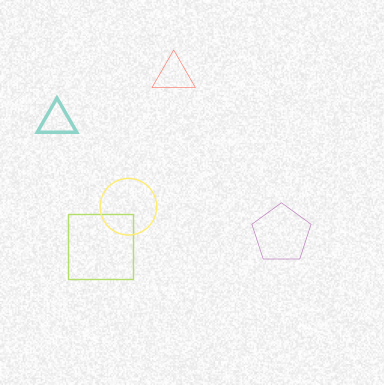[{"shape": "triangle", "thickness": 2.5, "radius": 0.3, "center": [0.148, 0.686]}, {"shape": "triangle", "thickness": 0.5, "radius": 0.33, "center": [0.451, 0.805]}, {"shape": "square", "thickness": 1, "radius": 0.42, "center": [0.26, 0.359]}, {"shape": "pentagon", "thickness": 0.5, "radius": 0.4, "center": [0.731, 0.393]}, {"shape": "circle", "thickness": 1, "radius": 0.37, "center": [0.334, 0.463]}]